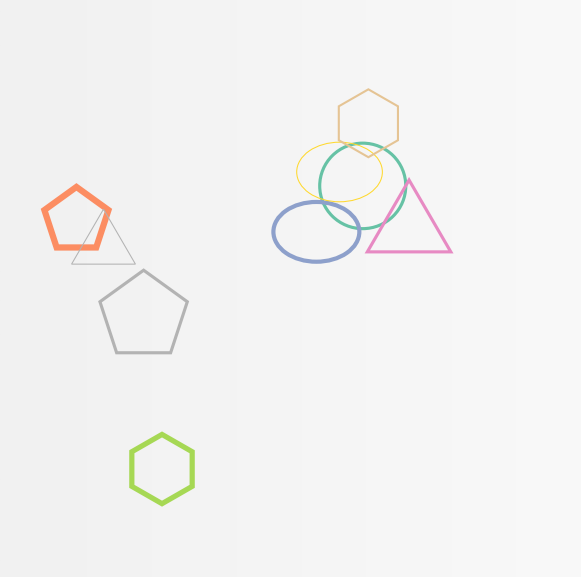[{"shape": "circle", "thickness": 1.5, "radius": 0.37, "center": [0.624, 0.677]}, {"shape": "pentagon", "thickness": 3, "radius": 0.29, "center": [0.131, 0.617]}, {"shape": "oval", "thickness": 2, "radius": 0.37, "center": [0.544, 0.598]}, {"shape": "triangle", "thickness": 1.5, "radius": 0.41, "center": [0.704, 0.604]}, {"shape": "hexagon", "thickness": 2.5, "radius": 0.3, "center": [0.279, 0.187]}, {"shape": "oval", "thickness": 0.5, "radius": 0.37, "center": [0.584, 0.701]}, {"shape": "hexagon", "thickness": 1, "radius": 0.29, "center": [0.634, 0.786]}, {"shape": "pentagon", "thickness": 1.5, "radius": 0.4, "center": [0.247, 0.452]}, {"shape": "triangle", "thickness": 0.5, "radius": 0.32, "center": [0.178, 0.573]}]